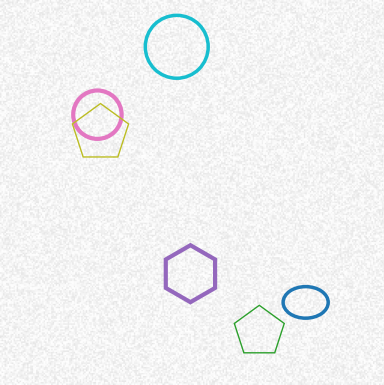[{"shape": "oval", "thickness": 2.5, "radius": 0.29, "center": [0.794, 0.215]}, {"shape": "pentagon", "thickness": 1, "radius": 0.34, "center": [0.673, 0.139]}, {"shape": "hexagon", "thickness": 3, "radius": 0.37, "center": [0.495, 0.289]}, {"shape": "circle", "thickness": 3, "radius": 0.31, "center": [0.253, 0.702]}, {"shape": "pentagon", "thickness": 1, "radius": 0.38, "center": [0.261, 0.654]}, {"shape": "circle", "thickness": 2.5, "radius": 0.41, "center": [0.459, 0.878]}]